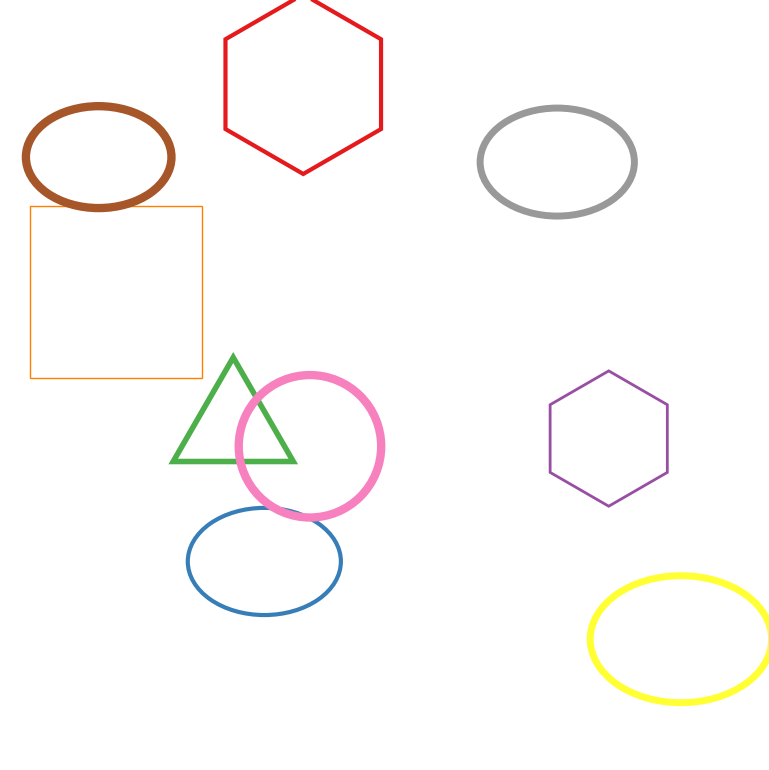[{"shape": "hexagon", "thickness": 1.5, "radius": 0.58, "center": [0.394, 0.891]}, {"shape": "oval", "thickness": 1.5, "radius": 0.5, "center": [0.343, 0.271]}, {"shape": "triangle", "thickness": 2, "radius": 0.45, "center": [0.303, 0.446]}, {"shape": "hexagon", "thickness": 1, "radius": 0.44, "center": [0.791, 0.43]}, {"shape": "square", "thickness": 0.5, "radius": 0.56, "center": [0.151, 0.621]}, {"shape": "oval", "thickness": 2.5, "radius": 0.59, "center": [0.884, 0.17]}, {"shape": "oval", "thickness": 3, "radius": 0.47, "center": [0.128, 0.796]}, {"shape": "circle", "thickness": 3, "radius": 0.46, "center": [0.403, 0.42]}, {"shape": "oval", "thickness": 2.5, "radius": 0.5, "center": [0.724, 0.79]}]